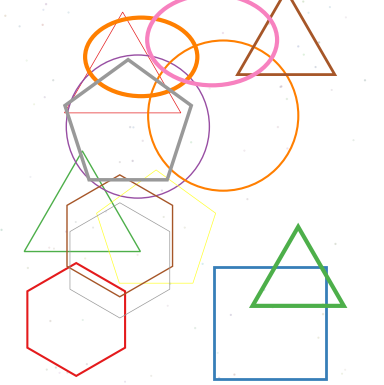[{"shape": "triangle", "thickness": 0.5, "radius": 0.87, "center": [0.319, 0.794]}, {"shape": "hexagon", "thickness": 1.5, "radius": 0.73, "center": [0.198, 0.17]}, {"shape": "square", "thickness": 2, "radius": 0.73, "center": [0.701, 0.161]}, {"shape": "triangle", "thickness": 3, "radius": 0.68, "center": [0.774, 0.274]}, {"shape": "triangle", "thickness": 1, "radius": 0.87, "center": [0.214, 0.434]}, {"shape": "circle", "thickness": 1, "radius": 0.93, "center": [0.358, 0.671]}, {"shape": "circle", "thickness": 1.5, "radius": 0.98, "center": [0.58, 0.7]}, {"shape": "oval", "thickness": 3, "radius": 0.73, "center": [0.367, 0.852]}, {"shape": "pentagon", "thickness": 0.5, "radius": 0.81, "center": [0.406, 0.396]}, {"shape": "hexagon", "thickness": 1, "radius": 0.79, "center": [0.311, 0.387]}, {"shape": "triangle", "thickness": 2, "radius": 0.73, "center": [0.743, 0.879]}, {"shape": "oval", "thickness": 3, "radius": 0.84, "center": [0.551, 0.896]}, {"shape": "pentagon", "thickness": 2.5, "radius": 0.86, "center": [0.333, 0.673]}, {"shape": "hexagon", "thickness": 0.5, "radius": 0.75, "center": [0.311, 0.324]}]